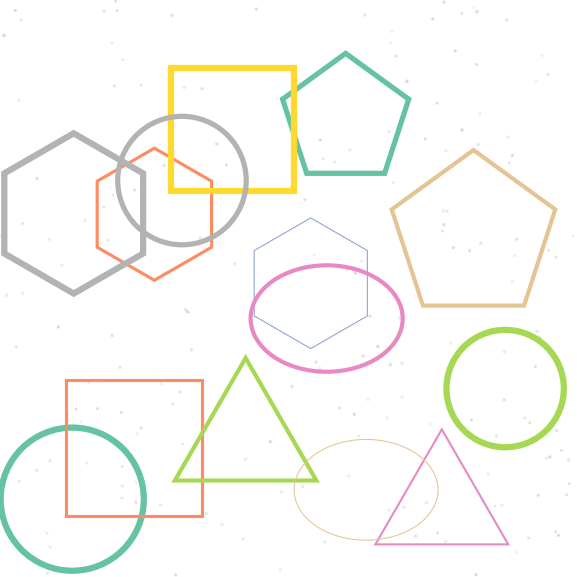[{"shape": "circle", "thickness": 3, "radius": 0.62, "center": [0.125, 0.135]}, {"shape": "pentagon", "thickness": 2.5, "radius": 0.57, "center": [0.599, 0.792]}, {"shape": "square", "thickness": 1.5, "radius": 0.59, "center": [0.232, 0.223]}, {"shape": "hexagon", "thickness": 1.5, "radius": 0.57, "center": [0.267, 0.628]}, {"shape": "hexagon", "thickness": 0.5, "radius": 0.57, "center": [0.538, 0.509]}, {"shape": "triangle", "thickness": 1, "radius": 0.66, "center": [0.765, 0.123]}, {"shape": "oval", "thickness": 2, "radius": 0.66, "center": [0.566, 0.448]}, {"shape": "triangle", "thickness": 2, "radius": 0.71, "center": [0.425, 0.238]}, {"shape": "circle", "thickness": 3, "radius": 0.51, "center": [0.875, 0.326]}, {"shape": "square", "thickness": 3, "radius": 0.53, "center": [0.403, 0.775]}, {"shape": "pentagon", "thickness": 2, "radius": 0.74, "center": [0.82, 0.59]}, {"shape": "oval", "thickness": 0.5, "radius": 0.62, "center": [0.634, 0.151]}, {"shape": "hexagon", "thickness": 3, "radius": 0.69, "center": [0.128, 0.63]}, {"shape": "circle", "thickness": 2.5, "radius": 0.56, "center": [0.315, 0.686]}]